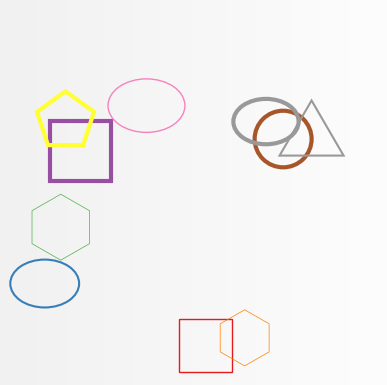[{"shape": "square", "thickness": 1, "radius": 0.35, "center": [0.53, 0.103]}, {"shape": "oval", "thickness": 1.5, "radius": 0.44, "center": [0.115, 0.264]}, {"shape": "hexagon", "thickness": 0.5, "radius": 0.43, "center": [0.157, 0.41]}, {"shape": "square", "thickness": 3, "radius": 0.39, "center": [0.208, 0.608]}, {"shape": "hexagon", "thickness": 0.5, "radius": 0.36, "center": [0.631, 0.122]}, {"shape": "pentagon", "thickness": 3, "radius": 0.39, "center": [0.169, 0.685]}, {"shape": "circle", "thickness": 3, "radius": 0.37, "center": [0.731, 0.639]}, {"shape": "oval", "thickness": 1, "radius": 0.5, "center": [0.378, 0.726]}, {"shape": "triangle", "thickness": 1.5, "radius": 0.48, "center": [0.804, 0.644]}, {"shape": "oval", "thickness": 3, "radius": 0.42, "center": [0.686, 0.684]}]